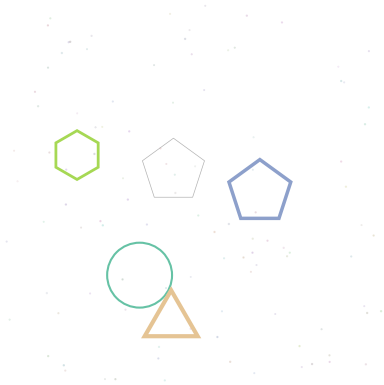[{"shape": "circle", "thickness": 1.5, "radius": 0.42, "center": [0.363, 0.285]}, {"shape": "pentagon", "thickness": 2.5, "radius": 0.42, "center": [0.675, 0.501]}, {"shape": "hexagon", "thickness": 2, "radius": 0.32, "center": [0.2, 0.597]}, {"shape": "triangle", "thickness": 3, "radius": 0.4, "center": [0.445, 0.166]}, {"shape": "pentagon", "thickness": 0.5, "radius": 0.42, "center": [0.451, 0.556]}]